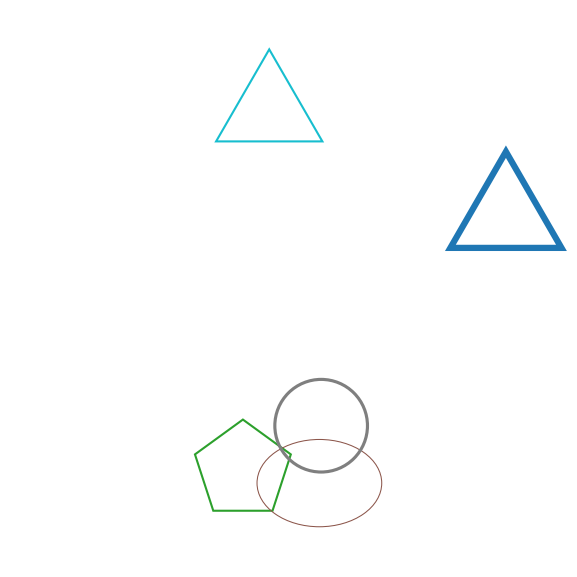[{"shape": "triangle", "thickness": 3, "radius": 0.56, "center": [0.876, 0.625]}, {"shape": "pentagon", "thickness": 1, "radius": 0.44, "center": [0.421, 0.185]}, {"shape": "oval", "thickness": 0.5, "radius": 0.54, "center": [0.553, 0.163]}, {"shape": "circle", "thickness": 1.5, "radius": 0.4, "center": [0.556, 0.262]}, {"shape": "triangle", "thickness": 1, "radius": 0.53, "center": [0.466, 0.807]}]